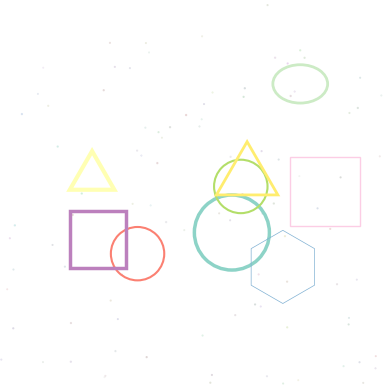[{"shape": "circle", "thickness": 2.5, "radius": 0.49, "center": [0.602, 0.396]}, {"shape": "triangle", "thickness": 3, "radius": 0.33, "center": [0.239, 0.541]}, {"shape": "circle", "thickness": 1.5, "radius": 0.35, "center": [0.357, 0.341]}, {"shape": "hexagon", "thickness": 0.5, "radius": 0.48, "center": [0.735, 0.307]}, {"shape": "circle", "thickness": 1.5, "radius": 0.35, "center": [0.625, 0.516]}, {"shape": "square", "thickness": 1, "radius": 0.45, "center": [0.844, 0.503]}, {"shape": "square", "thickness": 2.5, "radius": 0.37, "center": [0.256, 0.378]}, {"shape": "oval", "thickness": 2, "radius": 0.36, "center": [0.78, 0.782]}, {"shape": "triangle", "thickness": 2, "radius": 0.46, "center": [0.642, 0.54]}]